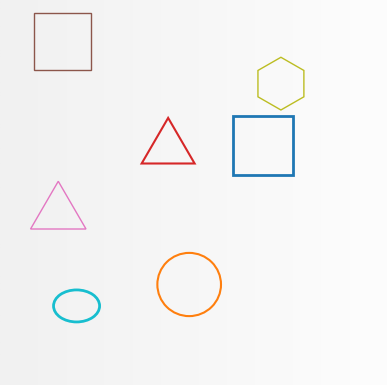[{"shape": "square", "thickness": 2, "radius": 0.39, "center": [0.679, 0.622]}, {"shape": "circle", "thickness": 1.5, "radius": 0.41, "center": [0.488, 0.261]}, {"shape": "triangle", "thickness": 1.5, "radius": 0.39, "center": [0.434, 0.615]}, {"shape": "square", "thickness": 1, "radius": 0.37, "center": [0.161, 0.891]}, {"shape": "triangle", "thickness": 1, "radius": 0.41, "center": [0.15, 0.446]}, {"shape": "hexagon", "thickness": 1, "radius": 0.34, "center": [0.725, 0.783]}, {"shape": "oval", "thickness": 2, "radius": 0.3, "center": [0.198, 0.205]}]